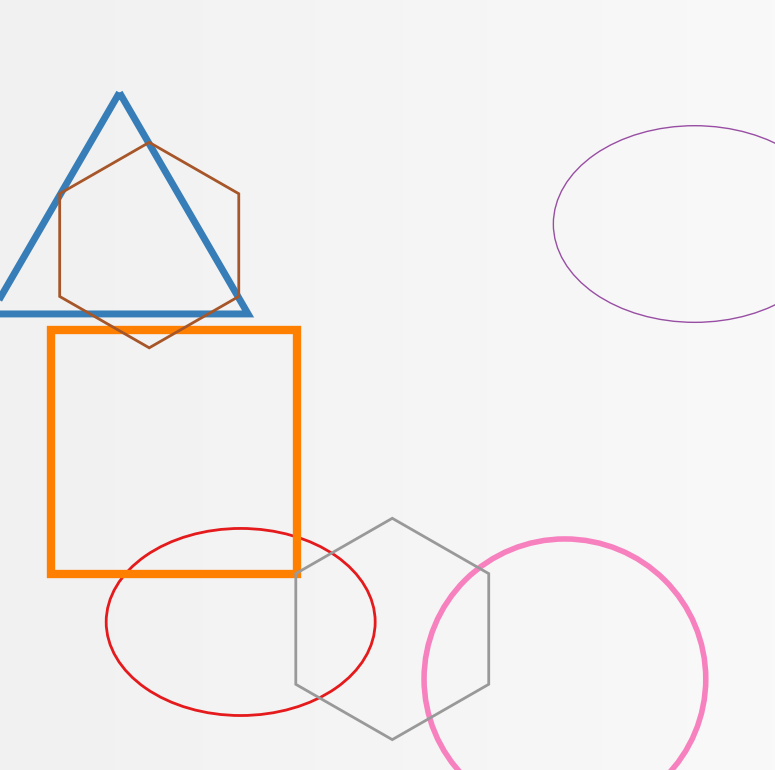[{"shape": "oval", "thickness": 1, "radius": 0.87, "center": [0.311, 0.192]}, {"shape": "triangle", "thickness": 2.5, "radius": 0.96, "center": [0.154, 0.688]}, {"shape": "oval", "thickness": 0.5, "radius": 0.91, "center": [0.896, 0.709]}, {"shape": "square", "thickness": 3, "radius": 0.79, "center": [0.225, 0.413]}, {"shape": "hexagon", "thickness": 1, "radius": 0.67, "center": [0.193, 0.682]}, {"shape": "circle", "thickness": 2, "radius": 0.91, "center": [0.729, 0.118]}, {"shape": "hexagon", "thickness": 1, "radius": 0.72, "center": [0.506, 0.183]}]